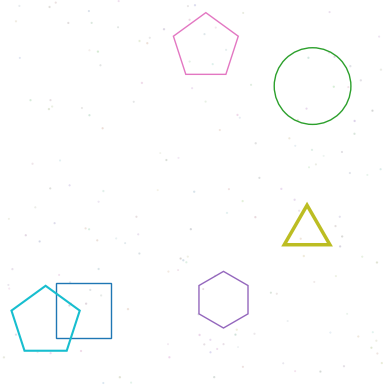[{"shape": "square", "thickness": 1, "radius": 0.36, "center": [0.217, 0.193]}, {"shape": "circle", "thickness": 1, "radius": 0.5, "center": [0.812, 0.776]}, {"shape": "hexagon", "thickness": 1, "radius": 0.37, "center": [0.58, 0.222]}, {"shape": "pentagon", "thickness": 1, "radius": 0.44, "center": [0.535, 0.879]}, {"shape": "triangle", "thickness": 2.5, "radius": 0.34, "center": [0.798, 0.399]}, {"shape": "pentagon", "thickness": 1.5, "radius": 0.47, "center": [0.118, 0.164]}]